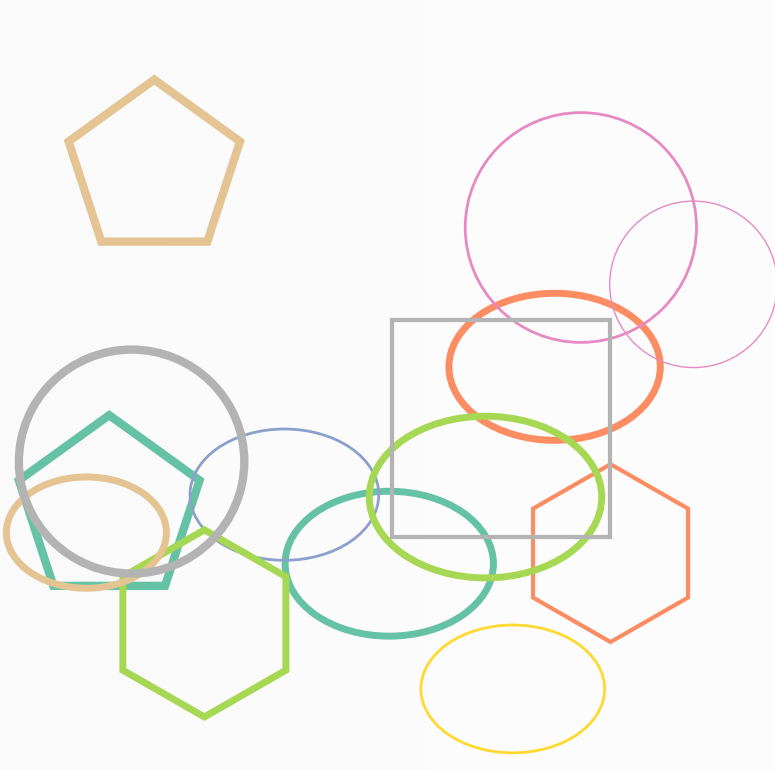[{"shape": "pentagon", "thickness": 3, "radius": 0.61, "center": [0.141, 0.338]}, {"shape": "oval", "thickness": 2.5, "radius": 0.67, "center": [0.502, 0.268]}, {"shape": "hexagon", "thickness": 1.5, "radius": 0.58, "center": [0.788, 0.282]}, {"shape": "oval", "thickness": 2.5, "radius": 0.68, "center": [0.716, 0.524]}, {"shape": "oval", "thickness": 1, "radius": 0.61, "center": [0.367, 0.358]}, {"shape": "circle", "thickness": 0.5, "radius": 0.54, "center": [0.895, 0.631]}, {"shape": "circle", "thickness": 1, "radius": 0.75, "center": [0.75, 0.705]}, {"shape": "oval", "thickness": 2.5, "radius": 0.75, "center": [0.626, 0.354]}, {"shape": "hexagon", "thickness": 2.5, "radius": 0.61, "center": [0.264, 0.19]}, {"shape": "oval", "thickness": 1, "radius": 0.59, "center": [0.662, 0.105]}, {"shape": "pentagon", "thickness": 3, "radius": 0.58, "center": [0.199, 0.78]}, {"shape": "oval", "thickness": 2.5, "radius": 0.52, "center": [0.111, 0.308]}, {"shape": "circle", "thickness": 3, "radius": 0.73, "center": [0.17, 0.401]}, {"shape": "square", "thickness": 1.5, "radius": 0.7, "center": [0.646, 0.443]}]